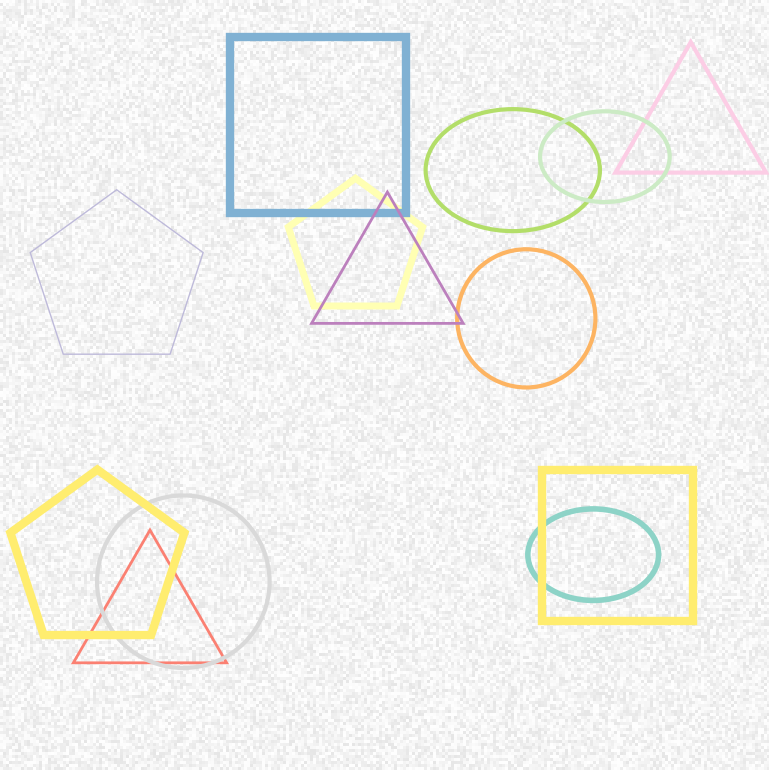[{"shape": "oval", "thickness": 2, "radius": 0.42, "center": [0.77, 0.28]}, {"shape": "pentagon", "thickness": 2.5, "radius": 0.46, "center": [0.462, 0.677]}, {"shape": "pentagon", "thickness": 0.5, "radius": 0.59, "center": [0.152, 0.636]}, {"shape": "triangle", "thickness": 1, "radius": 0.57, "center": [0.195, 0.197]}, {"shape": "square", "thickness": 3, "radius": 0.57, "center": [0.413, 0.837]}, {"shape": "circle", "thickness": 1.5, "radius": 0.45, "center": [0.683, 0.587]}, {"shape": "oval", "thickness": 1.5, "radius": 0.57, "center": [0.666, 0.779]}, {"shape": "triangle", "thickness": 1.5, "radius": 0.56, "center": [0.897, 0.832]}, {"shape": "circle", "thickness": 1.5, "radius": 0.56, "center": [0.238, 0.245]}, {"shape": "triangle", "thickness": 1, "radius": 0.57, "center": [0.503, 0.637]}, {"shape": "oval", "thickness": 1.5, "radius": 0.42, "center": [0.786, 0.797]}, {"shape": "square", "thickness": 3, "radius": 0.49, "center": [0.802, 0.291]}, {"shape": "pentagon", "thickness": 3, "radius": 0.59, "center": [0.126, 0.271]}]